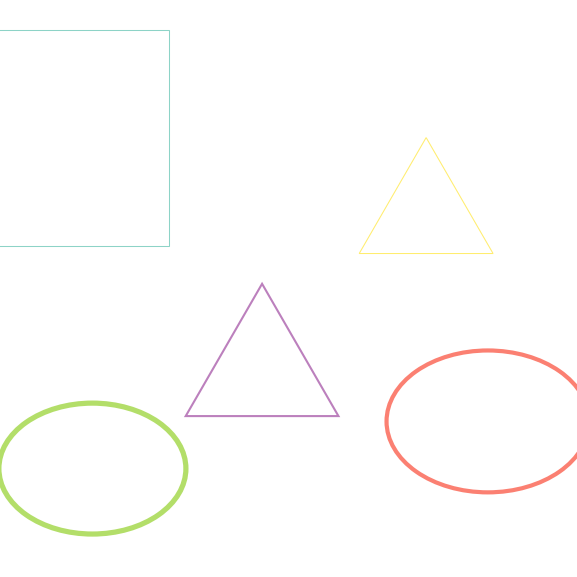[{"shape": "square", "thickness": 0.5, "radius": 0.93, "center": [0.106, 0.761]}, {"shape": "oval", "thickness": 2, "radius": 0.88, "center": [0.845, 0.269]}, {"shape": "oval", "thickness": 2.5, "radius": 0.81, "center": [0.16, 0.188]}, {"shape": "triangle", "thickness": 1, "radius": 0.76, "center": [0.454, 0.355]}, {"shape": "triangle", "thickness": 0.5, "radius": 0.67, "center": [0.738, 0.627]}]